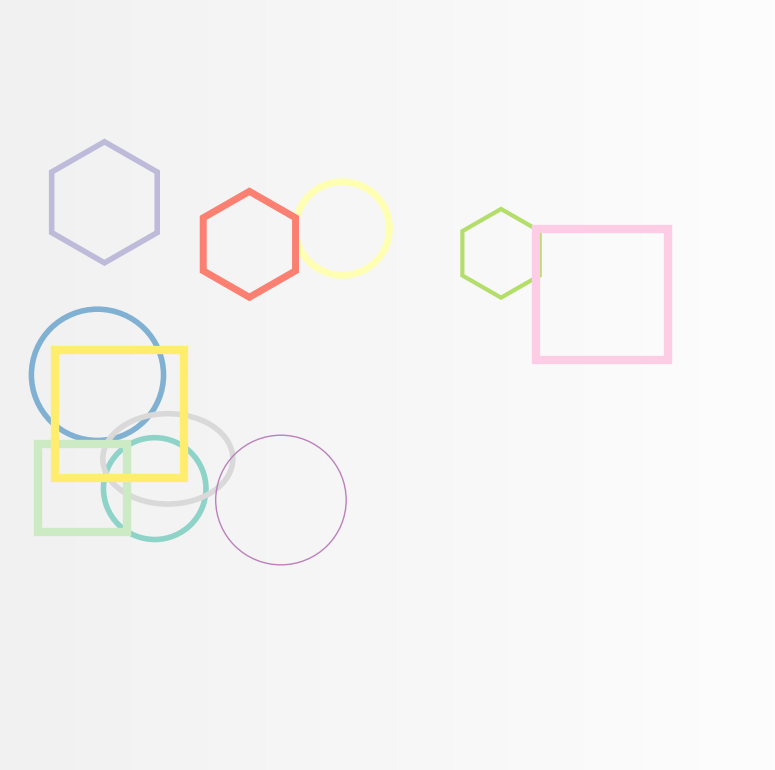[{"shape": "circle", "thickness": 2, "radius": 0.33, "center": [0.2, 0.365]}, {"shape": "circle", "thickness": 2.5, "radius": 0.3, "center": [0.442, 0.703]}, {"shape": "hexagon", "thickness": 2, "radius": 0.39, "center": [0.135, 0.737]}, {"shape": "hexagon", "thickness": 2.5, "radius": 0.34, "center": [0.322, 0.683]}, {"shape": "circle", "thickness": 2, "radius": 0.43, "center": [0.126, 0.513]}, {"shape": "hexagon", "thickness": 1.5, "radius": 0.29, "center": [0.646, 0.671]}, {"shape": "square", "thickness": 3, "radius": 0.43, "center": [0.776, 0.617]}, {"shape": "oval", "thickness": 2, "radius": 0.42, "center": [0.217, 0.404]}, {"shape": "circle", "thickness": 0.5, "radius": 0.42, "center": [0.362, 0.351]}, {"shape": "square", "thickness": 3, "radius": 0.29, "center": [0.107, 0.366]}, {"shape": "square", "thickness": 3, "radius": 0.42, "center": [0.154, 0.463]}]